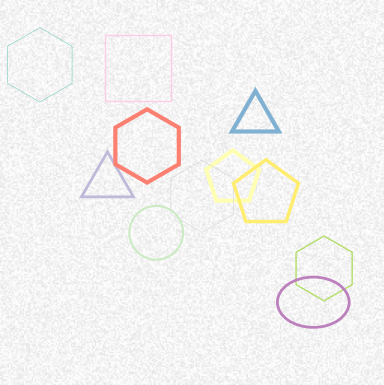[{"shape": "hexagon", "thickness": 0.5, "radius": 0.48, "center": [0.103, 0.832]}, {"shape": "pentagon", "thickness": 3, "radius": 0.36, "center": [0.604, 0.537]}, {"shape": "triangle", "thickness": 2, "radius": 0.39, "center": [0.279, 0.528]}, {"shape": "hexagon", "thickness": 3, "radius": 0.48, "center": [0.382, 0.621]}, {"shape": "triangle", "thickness": 3, "radius": 0.35, "center": [0.663, 0.694]}, {"shape": "hexagon", "thickness": 1, "radius": 0.42, "center": [0.842, 0.303]}, {"shape": "square", "thickness": 1, "radius": 0.43, "center": [0.358, 0.823]}, {"shape": "hexagon", "thickness": 0.5, "radius": 0.47, "center": [0.525, 0.49]}, {"shape": "oval", "thickness": 2, "radius": 0.47, "center": [0.814, 0.215]}, {"shape": "circle", "thickness": 1.5, "radius": 0.35, "center": [0.406, 0.395]}, {"shape": "pentagon", "thickness": 2.5, "radius": 0.44, "center": [0.691, 0.496]}]